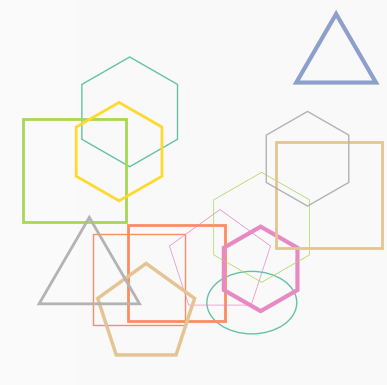[{"shape": "hexagon", "thickness": 1, "radius": 0.71, "center": [0.335, 0.709]}, {"shape": "oval", "thickness": 1, "radius": 0.58, "center": [0.65, 0.214]}, {"shape": "square", "thickness": 2, "radius": 0.63, "center": [0.455, 0.291]}, {"shape": "square", "thickness": 1, "radius": 0.59, "center": [0.359, 0.274]}, {"shape": "triangle", "thickness": 3, "radius": 0.59, "center": [0.867, 0.845]}, {"shape": "hexagon", "thickness": 3, "radius": 0.55, "center": [0.673, 0.302]}, {"shape": "pentagon", "thickness": 0.5, "radius": 0.69, "center": [0.568, 0.319]}, {"shape": "square", "thickness": 2, "radius": 0.67, "center": [0.192, 0.558]}, {"shape": "hexagon", "thickness": 0.5, "radius": 0.71, "center": [0.675, 0.41]}, {"shape": "hexagon", "thickness": 2, "radius": 0.64, "center": [0.307, 0.606]}, {"shape": "pentagon", "thickness": 2.5, "radius": 0.66, "center": [0.377, 0.184]}, {"shape": "square", "thickness": 2, "radius": 0.68, "center": [0.85, 0.493]}, {"shape": "triangle", "thickness": 2, "radius": 0.75, "center": [0.23, 0.286]}, {"shape": "hexagon", "thickness": 1, "radius": 0.61, "center": [0.794, 0.588]}]